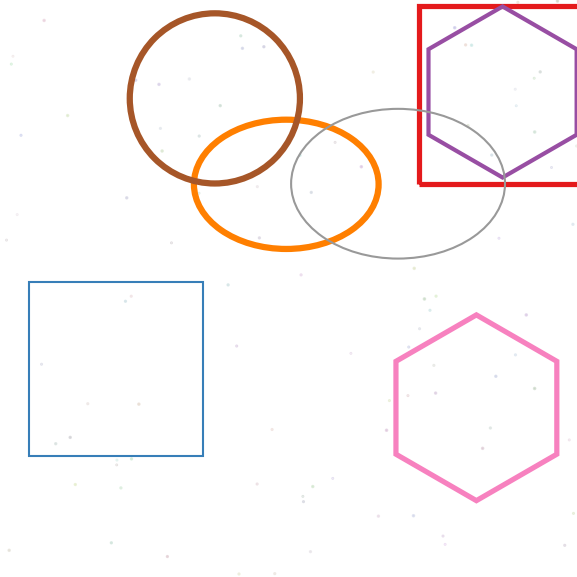[{"shape": "square", "thickness": 2.5, "radius": 0.77, "center": [0.88, 0.835]}, {"shape": "square", "thickness": 1, "radius": 0.75, "center": [0.2, 0.36]}, {"shape": "hexagon", "thickness": 2, "radius": 0.74, "center": [0.87, 0.84]}, {"shape": "oval", "thickness": 3, "radius": 0.8, "center": [0.496, 0.68]}, {"shape": "circle", "thickness": 3, "radius": 0.74, "center": [0.372, 0.829]}, {"shape": "hexagon", "thickness": 2.5, "radius": 0.8, "center": [0.825, 0.293]}, {"shape": "oval", "thickness": 1, "radius": 0.93, "center": [0.689, 0.681]}]